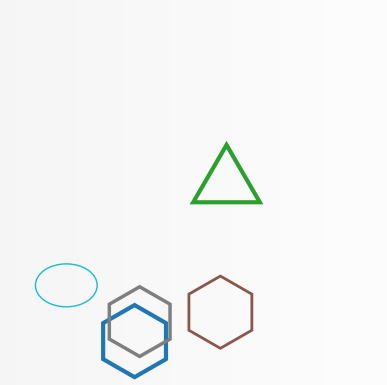[{"shape": "hexagon", "thickness": 3, "radius": 0.47, "center": [0.347, 0.114]}, {"shape": "triangle", "thickness": 3, "radius": 0.5, "center": [0.585, 0.524]}, {"shape": "hexagon", "thickness": 2, "radius": 0.47, "center": [0.569, 0.189]}, {"shape": "hexagon", "thickness": 2.5, "radius": 0.45, "center": [0.36, 0.165]}, {"shape": "oval", "thickness": 1, "radius": 0.4, "center": [0.171, 0.259]}]